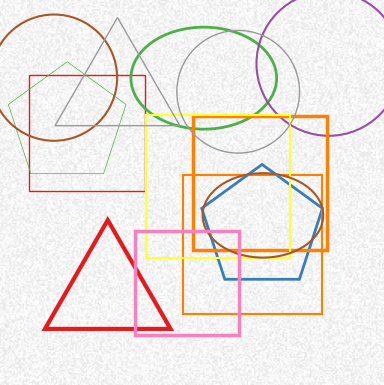[{"shape": "square", "thickness": 1, "radius": 0.76, "center": [0.225, 0.655]}, {"shape": "triangle", "thickness": 3, "radius": 0.94, "center": [0.28, 0.24]}, {"shape": "pentagon", "thickness": 2, "radius": 0.82, "center": [0.681, 0.408]}, {"shape": "pentagon", "thickness": 0.5, "radius": 0.8, "center": [0.175, 0.679]}, {"shape": "oval", "thickness": 2, "radius": 0.95, "center": [0.529, 0.797]}, {"shape": "circle", "thickness": 1.5, "radius": 0.94, "center": [0.854, 0.835]}, {"shape": "square", "thickness": 2.5, "radius": 0.87, "center": [0.675, 0.525]}, {"shape": "square", "thickness": 1.5, "radius": 0.9, "center": [0.656, 0.364]}, {"shape": "square", "thickness": 1.5, "radius": 0.93, "center": [0.566, 0.515]}, {"shape": "circle", "thickness": 1.5, "radius": 0.82, "center": [0.14, 0.798]}, {"shape": "oval", "thickness": 1.5, "radius": 0.78, "center": [0.683, 0.441]}, {"shape": "square", "thickness": 2.5, "radius": 0.68, "center": [0.486, 0.265]}, {"shape": "circle", "thickness": 1, "radius": 0.8, "center": [0.619, 0.762]}, {"shape": "triangle", "thickness": 1, "radius": 0.94, "center": [0.305, 0.767]}]